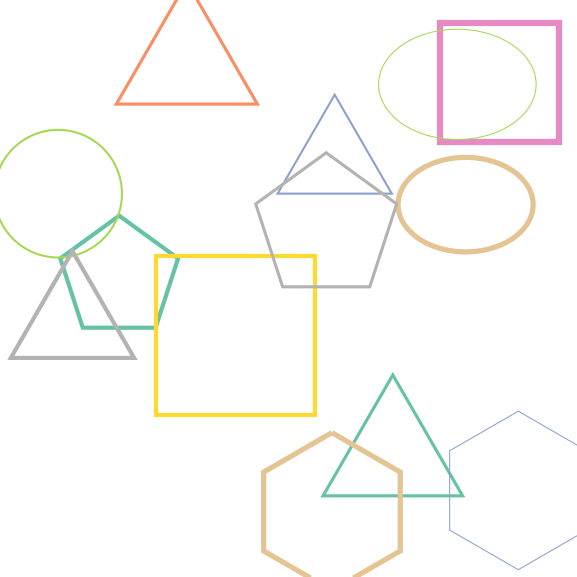[{"shape": "triangle", "thickness": 1.5, "radius": 0.7, "center": [0.68, 0.21]}, {"shape": "pentagon", "thickness": 2, "radius": 0.54, "center": [0.206, 0.518]}, {"shape": "triangle", "thickness": 1.5, "radius": 0.7, "center": [0.324, 0.889]}, {"shape": "hexagon", "thickness": 0.5, "radius": 0.69, "center": [0.897, 0.15]}, {"shape": "triangle", "thickness": 1, "radius": 0.57, "center": [0.58, 0.721]}, {"shape": "square", "thickness": 3, "radius": 0.52, "center": [0.865, 0.857]}, {"shape": "oval", "thickness": 0.5, "radius": 0.68, "center": [0.792, 0.853]}, {"shape": "circle", "thickness": 1, "radius": 0.55, "center": [0.101, 0.664]}, {"shape": "square", "thickness": 2, "radius": 0.69, "center": [0.407, 0.418]}, {"shape": "hexagon", "thickness": 2.5, "radius": 0.68, "center": [0.575, 0.113]}, {"shape": "oval", "thickness": 2.5, "radius": 0.58, "center": [0.806, 0.645]}, {"shape": "triangle", "thickness": 2, "radius": 0.62, "center": [0.125, 0.441]}, {"shape": "pentagon", "thickness": 1.5, "radius": 0.64, "center": [0.565, 0.606]}]